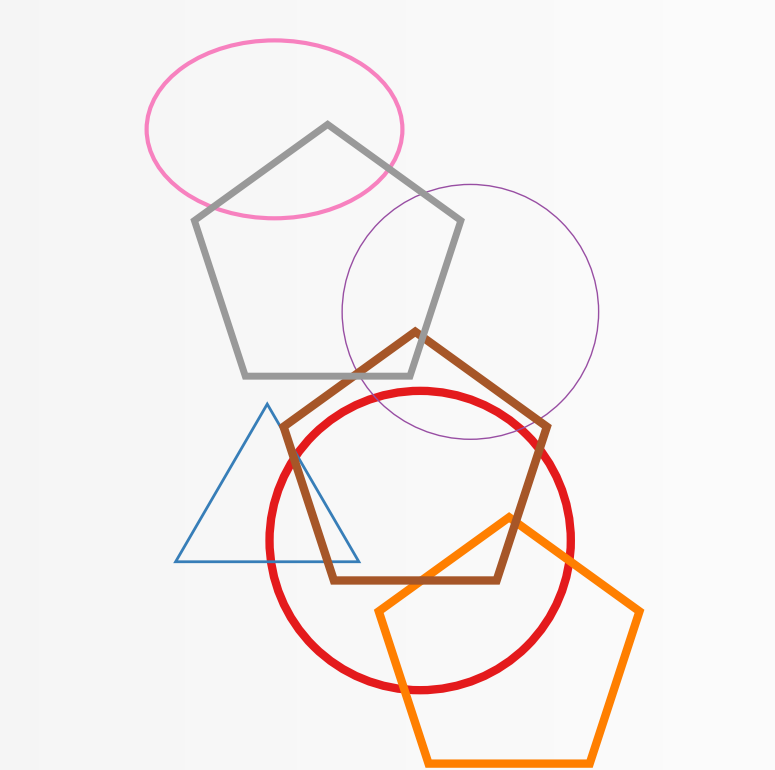[{"shape": "circle", "thickness": 3, "radius": 0.97, "center": [0.542, 0.298]}, {"shape": "triangle", "thickness": 1, "radius": 0.68, "center": [0.345, 0.339]}, {"shape": "circle", "thickness": 0.5, "radius": 0.83, "center": [0.607, 0.595]}, {"shape": "pentagon", "thickness": 3, "radius": 0.88, "center": [0.657, 0.151]}, {"shape": "pentagon", "thickness": 3, "radius": 0.89, "center": [0.536, 0.391]}, {"shape": "oval", "thickness": 1.5, "radius": 0.83, "center": [0.354, 0.832]}, {"shape": "pentagon", "thickness": 2.5, "radius": 0.9, "center": [0.423, 0.658]}]